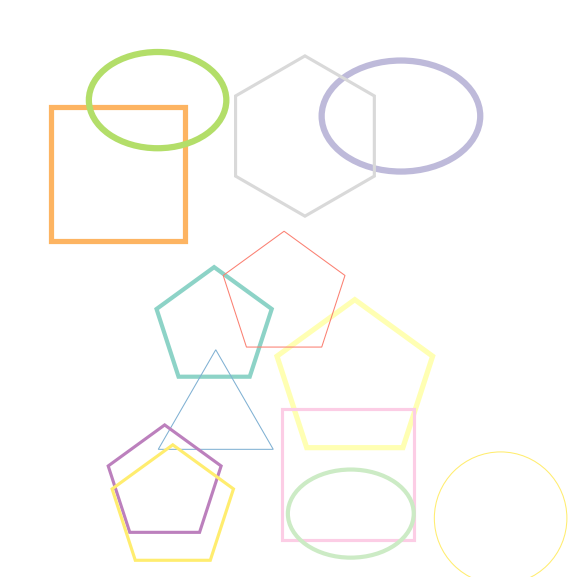[{"shape": "pentagon", "thickness": 2, "radius": 0.52, "center": [0.371, 0.432]}, {"shape": "pentagon", "thickness": 2.5, "radius": 0.71, "center": [0.614, 0.339]}, {"shape": "oval", "thickness": 3, "radius": 0.69, "center": [0.694, 0.798]}, {"shape": "pentagon", "thickness": 0.5, "radius": 0.55, "center": [0.492, 0.488]}, {"shape": "triangle", "thickness": 0.5, "radius": 0.57, "center": [0.374, 0.279]}, {"shape": "square", "thickness": 2.5, "radius": 0.58, "center": [0.204, 0.698]}, {"shape": "oval", "thickness": 3, "radius": 0.6, "center": [0.273, 0.826]}, {"shape": "square", "thickness": 1.5, "radius": 0.57, "center": [0.602, 0.178]}, {"shape": "hexagon", "thickness": 1.5, "radius": 0.69, "center": [0.528, 0.764]}, {"shape": "pentagon", "thickness": 1.5, "radius": 0.51, "center": [0.285, 0.161]}, {"shape": "oval", "thickness": 2, "radius": 0.54, "center": [0.607, 0.11]}, {"shape": "circle", "thickness": 0.5, "radius": 0.57, "center": [0.867, 0.102]}, {"shape": "pentagon", "thickness": 1.5, "radius": 0.55, "center": [0.299, 0.118]}]